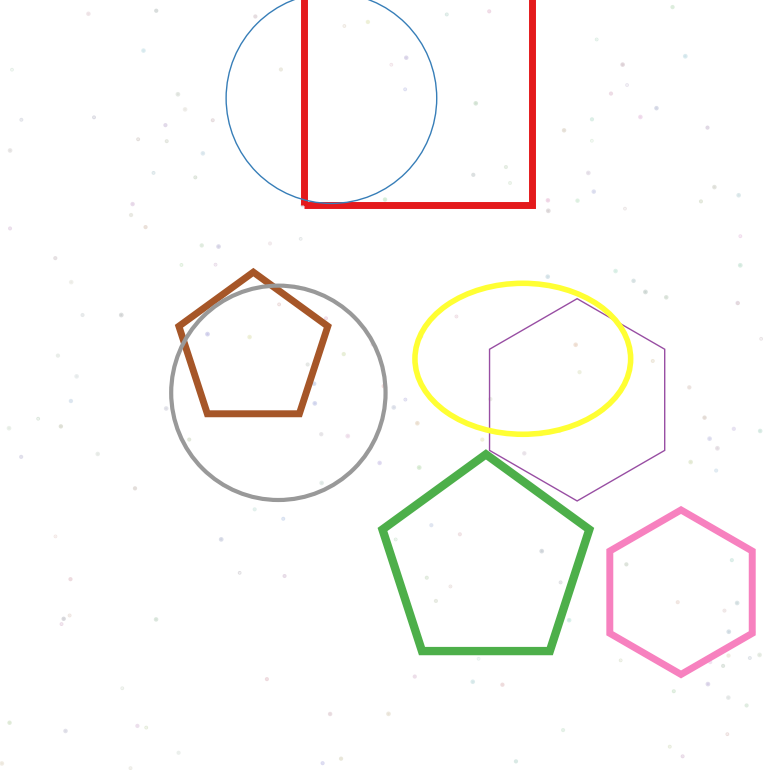[{"shape": "square", "thickness": 2.5, "radius": 0.74, "center": [0.543, 0.882]}, {"shape": "circle", "thickness": 0.5, "radius": 0.68, "center": [0.43, 0.873]}, {"shape": "pentagon", "thickness": 3, "radius": 0.71, "center": [0.631, 0.269]}, {"shape": "hexagon", "thickness": 0.5, "radius": 0.66, "center": [0.75, 0.481]}, {"shape": "oval", "thickness": 2, "radius": 0.7, "center": [0.679, 0.534]}, {"shape": "pentagon", "thickness": 2.5, "radius": 0.51, "center": [0.329, 0.545]}, {"shape": "hexagon", "thickness": 2.5, "radius": 0.53, "center": [0.884, 0.231]}, {"shape": "circle", "thickness": 1.5, "radius": 0.7, "center": [0.362, 0.49]}]